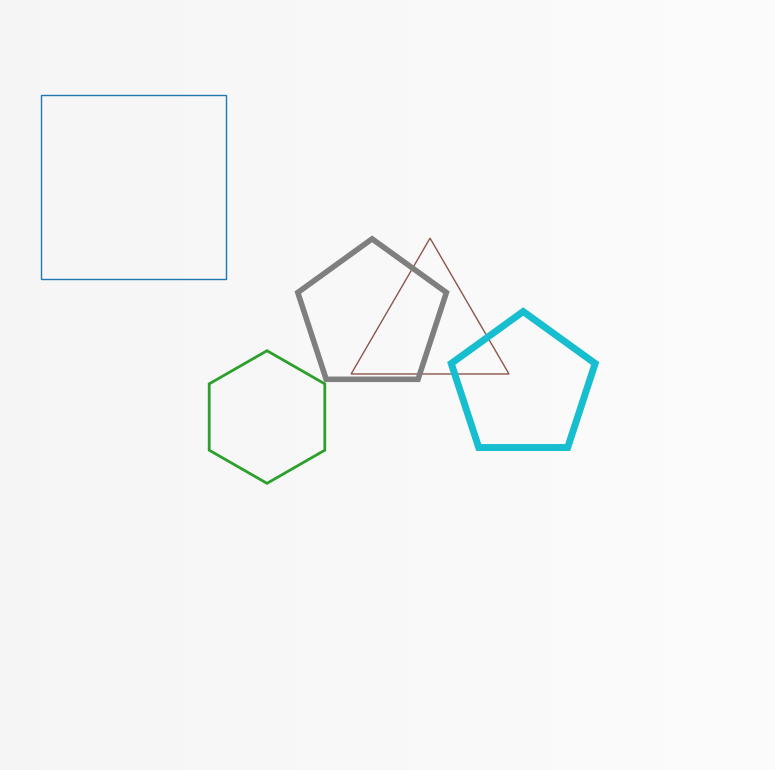[{"shape": "square", "thickness": 0.5, "radius": 0.6, "center": [0.172, 0.757]}, {"shape": "hexagon", "thickness": 1, "radius": 0.43, "center": [0.345, 0.458]}, {"shape": "triangle", "thickness": 0.5, "radius": 0.59, "center": [0.555, 0.573]}, {"shape": "pentagon", "thickness": 2, "radius": 0.5, "center": [0.48, 0.589]}, {"shape": "pentagon", "thickness": 2.5, "radius": 0.49, "center": [0.675, 0.498]}]